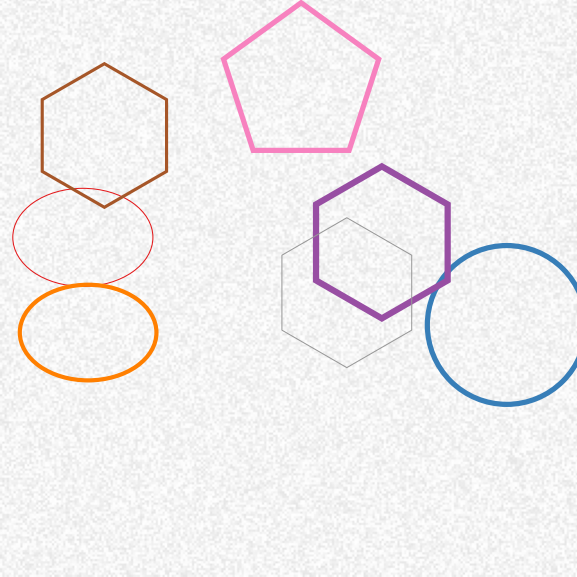[{"shape": "oval", "thickness": 0.5, "radius": 0.61, "center": [0.143, 0.588]}, {"shape": "circle", "thickness": 2.5, "radius": 0.69, "center": [0.877, 0.436]}, {"shape": "hexagon", "thickness": 3, "radius": 0.66, "center": [0.661, 0.579]}, {"shape": "oval", "thickness": 2, "radius": 0.59, "center": [0.153, 0.423]}, {"shape": "hexagon", "thickness": 1.5, "radius": 0.62, "center": [0.181, 0.764]}, {"shape": "pentagon", "thickness": 2.5, "radius": 0.71, "center": [0.521, 0.853]}, {"shape": "hexagon", "thickness": 0.5, "radius": 0.65, "center": [0.601, 0.492]}]